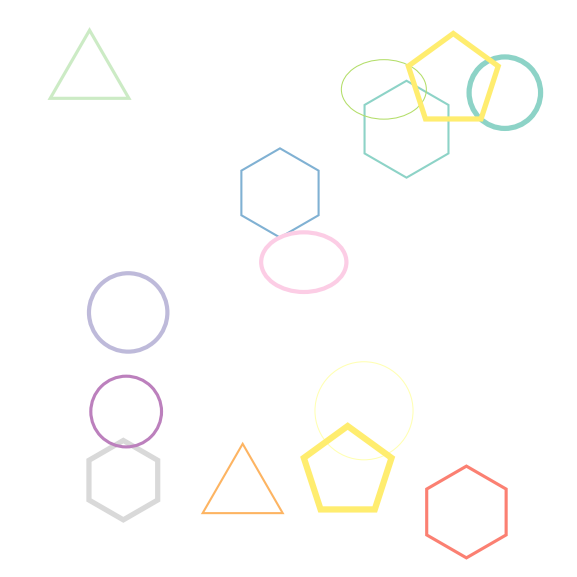[{"shape": "circle", "thickness": 2.5, "radius": 0.31, "center": [0.874, 0.839]}, {"shape": "hexagon", "thickness": 1, "radius": 0.42, "center": [0.704, 0.775]}, {"shape": "circle", "thickness": 0.5, "radius": 0.42, "center": [0.63, 0.288]}, {"shape": "circle", "thickness": 2, "radius": 0.34, "center": [0.222, 0.458]}, {"shape": "hexagon", "thickness": 1.5, "radius": 0.4, "center": [0.808, 0.113]}, {"shape": "hexagon", "thickness": 1, "radius": 0.39, "center": [0.485, 0.665]}, {"shape": "triangle", "thickness": 1, "radius": 0.4, "center": [0.42, 0.151]}, {"shape": "oval", "thickness": 0.5, "radius": 0.37, "center": [0.665, 0.844]}, {"shape": "oval", "thickness": 2, "radius": 0.37, "center": [0.526, 0.545]}, {"shape": "hexagon", "thickness": 2.5, "radius": 0.34, "center": [0.214, 0.168]}, {"shape": "circle", "thickness": 1.5, "radius": 0.31, "center": [0.218, 0.286]}, {"shape": "triangle", "thickness": 1.5, "radius": 0.39, "center": [0.155, 0.868]}, {"shape": "pentagon", "thickness": 2.5, "radius": 0.41, "center": [0.785, 0.859]}, {"shape": "pentagon", "thickness": 3, "radius": 0.4, "center": [0.602, 0.182]}]